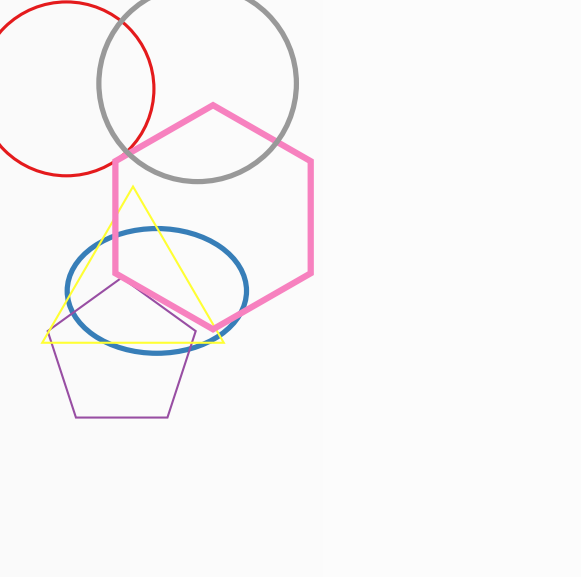[{"shape": "circle", "thickness": 1.5, "radius": 0.75, "center": [0.114, 0.845]}, {"shape": "oval", "thickness": 2.5, "radius": 0.77, "center": [0.27, 0.495]}, {"shape": "pentagon", "thickness": 1, "radius": 0.67, "center": [0.209, 0.384]}, {"shape": "triangle", "thickness": 1, "radius": 0.9, "center": [0.229, 0.496]}, {"shape": "hexagon", "thickness": 3, "radius": 0.97, "center": [0.367, 0.623]}, {"shape": "circle", "thickness": 2.5, "radius": 0.85, "center": [0.34, 0.855]}]